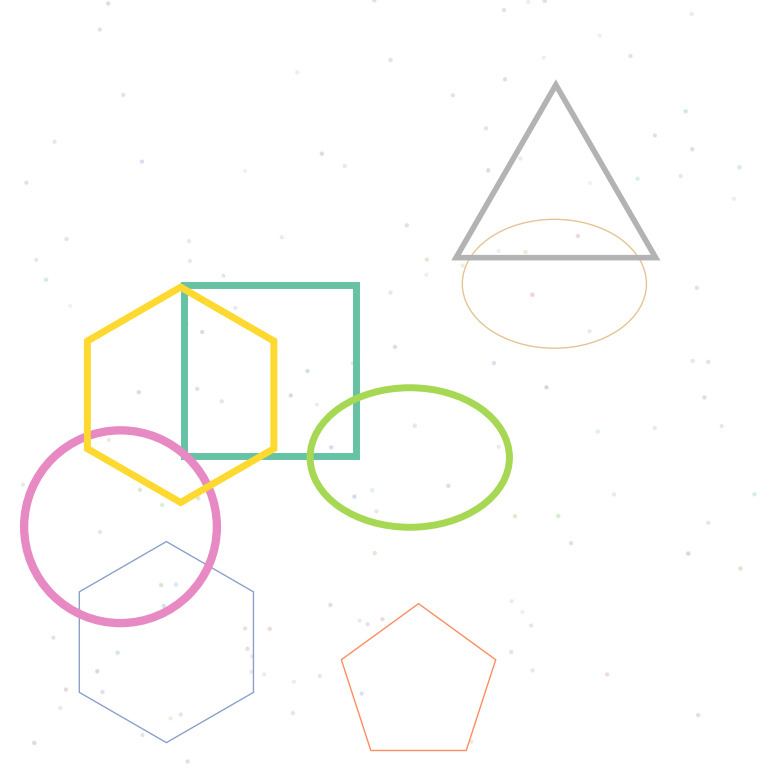[{"shape": "square", "thickness": 2.5, "radius": 0.56, "center": [0.35, 0.518]}, {"shape": "pentagon", "thickness": 0.5, "radius": 0.53, "center": [0.544, 0.111]}, {"shape": "hexagon", "thickness": 0.5, "radius": 0.65, "center": [0.216, 0.166]}, {"shape": "circle", "thickness": 3, "radius": 0.63, "center": [0.156, 0.316]}, {"shape": "oval", "thickness": 2.5, "radius": 0.65, "center": [0.532, 0.406]}, {"shape": "hexagon", "thickness": 2.5, "radius": 0.7, "center": [0.235, 0.487]}, {"shape": "oval", "thickness": 0.5, "radius": 0.6, "center": [0.72, 0.631]}, {"shape": "triangle", "thickness": 2, "radius": 0.75, "center": [0.722, 0.74]}]